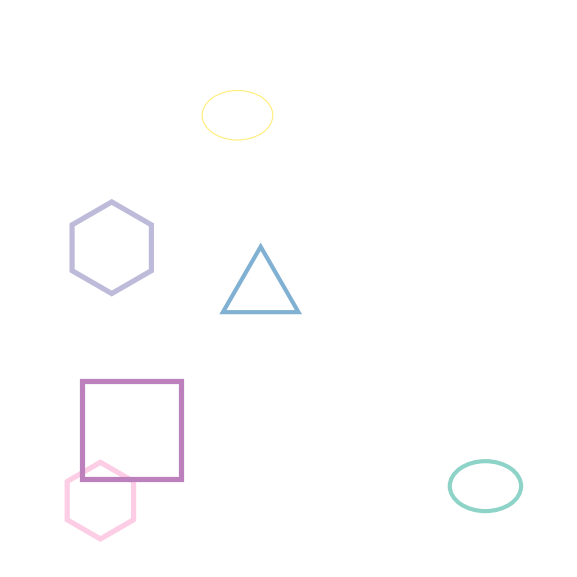[{"shape": "oval", "thickness": 2, "radius": 0.31, "center": [0.841, 0.157]}, {"shape": "hexagon", "thickness": 2.5, "radius": 0.4, "center": [0.193, 0.57]}, {"shape": "triangle", "thickness": 2, "radius": 0.38, "center": [0.451, 0.496]}, {"shape": "hexagon", "thickness": 2.5, "radius": 0.33, "center": [0.174, 0.132]}, {"shape": "square", "thickness": 2.5, "radius": 0.43, "center": [0.228, 0.254]}, {"shape": "oval", "thickness": 0.5, "radius": 0.31, "center": [0.411, 0.8]}]